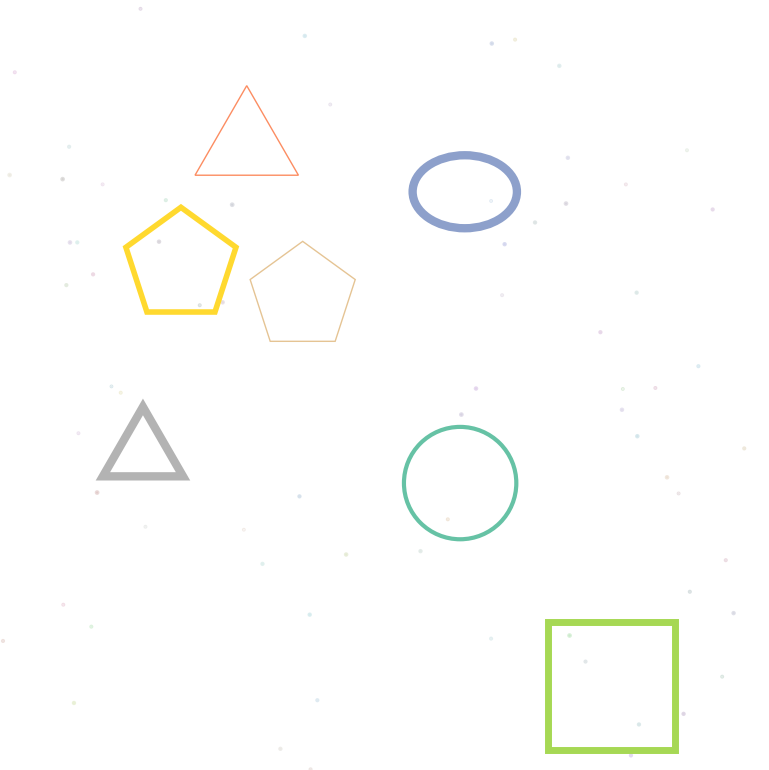[{"shape": "circle", "thickness": 1.5, "radius": 0.36, "center": [0.598, 0.373]}, {"shape": "triangle", "thickness": 0.5, "radius": 0.39, "center": [0.32, 0.811]}, {"shape": "oval", "thickness": 3, "radius": 0.34, "center": [0.604, 0.751]}, {"shape": "square", "thickness": 2.5, "radius": 0.42, "center": [0.794, 0.109]}, {"shape": "pentagon", "thickness": 2, "radius": 0.38, "center": [0.235, 0.656]}, {"shape": "pentagon", "thickness": 0.5, "radius": 0.36, "center": [0.393, 0.615]}, {"shape": "triangle", "thickness": 3, "radius": 0.3, "center": [0.186, 0.411]}]